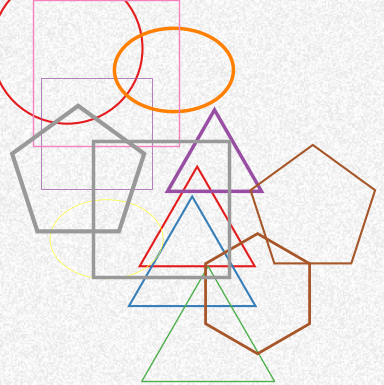[{"shape": "triangle", "thickness": 1.5, "radius": 0.86, "center": [0.512, 0.395]}, {"shape": "circle", "thickness": 1.5, "radius": 0.98, "center": [0.175, 0.874]}, {"shape": "triangle", "thickness": 1.5, "radius": 0.95, "center": [0.499, 0.3]}, {"shape": "triangle", "thickness": 1, "radius": 1.0, "center": [0.541, 0.109]}, {"shape": "square", "thickness": 0.5, "radius": 0.72, "center": [0.25, 0.653]}, {"shape": "triangle", "thickness": 2.5, "radius": 0.71, "center": [0.557, 0.573]}, {"shape": "oval", "thickness": 2.5, "radius": 0.77, "center": [0.452, 0.818]}, {"shape": "oval", "thickness": 0.5, "radius": 0.73, "center": [0.277, 0.379]}, {"shape": "hexagon", "thickness": 2, "radius": 0.78, "center": [0.669, 0.237]}, {"shape": "pentagon", "thickness": 1.5, "radius": 0.85, "center": [0.813, 0.453]}, {"shape": "square", "thickness": 1, "radius": 0.95, "center": [0.275, 0.809]}, {"shape": "pentagon", "thickness": 3, "radius": 0.9, "center": [0.203, 0.545]}, {"shape": "square", "thickness": 2.5, "radius": 0.88, "center": [0.418, 0.458]}]